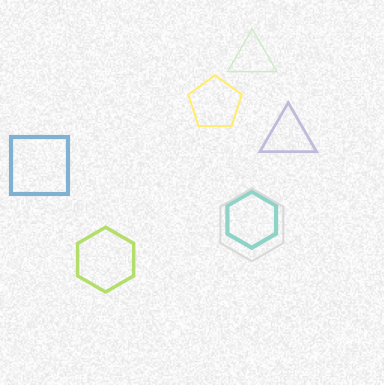[{"shape": "hexagon", "thickness": 3, "radius": 0.36, "center": [0.654, 0.429]}, {"shape": "triangle", "thickness": 2, "radius": 0.42, "center": [0.749, 0.649]}, {"shape": "square", "thickness": 3, "radius": 0.37, "center": [0.103, 0.571]}, {"shape": "hexagon", "thickness": 2.5, "radius": 0.42, "center": [0.274, 0.326]}, {"shape": "hexagon", "thickness": 1.5, "radius": 0.47, "center": [0.654, 0.416]}, {"shape": "triangle", "thickness": 1, "radius": 0.37, "center": [0.655, 0.851]}, {"shape": "pentagon", "thickness": 1.5, "radius": 0.36, "center": [0.559, 0.732]}]